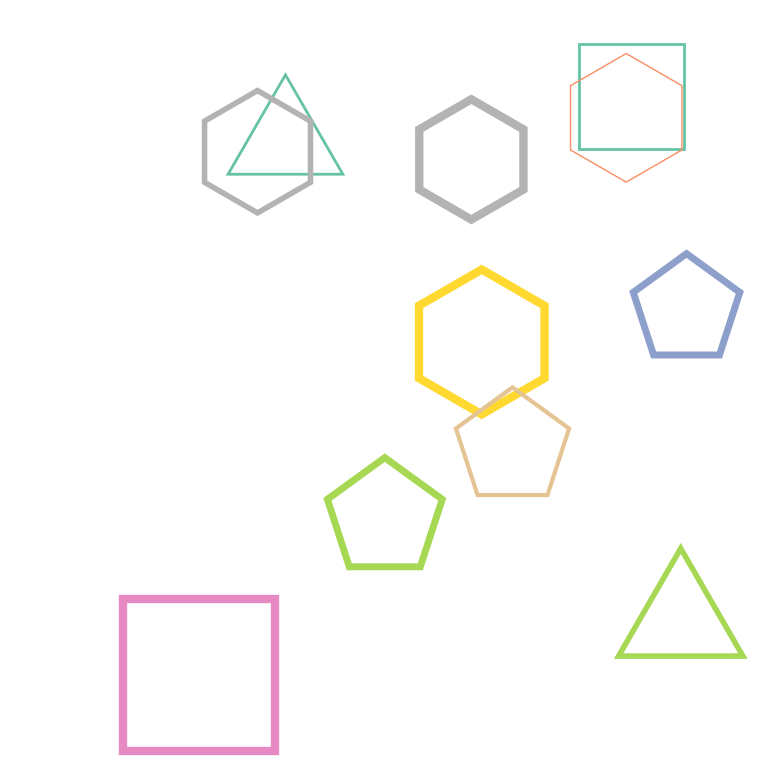[{"shape": "square", "thickness": 1, "radius": 0.34, "center": [0.82, 0.875]}, {"shape": "triangle", "thickness": 1, "radius": 0.43, "center": [0.371, 0.817]}, {"shape": "hexagon", "thickness": 0.5, "radius": 0.42, "center": [0.813, 0.847]}, {"shape": "pentagon", "thickness": 2.5, "radius": 0.36, "center": [0.892, 0.598]}, {"shape": "square", "thickness": 3, "radius": 0.49, "center": [0.258, 0.124]}, {"shape": "pentagon", "thickness": 2.5, "radius": 0.39, "center": [0.5, 0.327]}, {"shape": "triangle", "thickness": 2, "radius": 0.47, "center": [0.884, 0.195]}, {"shape": "hexagon", "thickness": 3, "radius": 0.47, "center": [0.626, 0.556]}, {"shape": "pentagon", "thickness": 1.5, "radius": 0.39, "center": [0.666, 0.42]}, {"shape": "hexagon", "thickness": 3, "radius": 0.39, "center": [0.612, 0.793]}, {"shape": "hexagon", "thickness": 2, "radius": 0.4, "center": [0.334, 0.803]}]